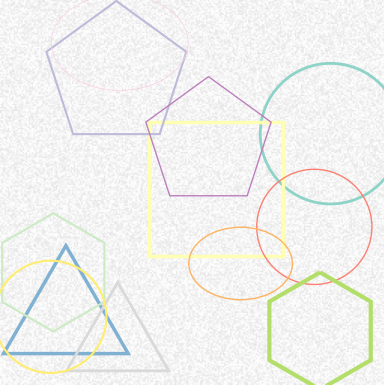[{"shape": "circle", "thickness": 2, "radius": 0.91, "center": [0.859, 0.653]}, {"shape": "square", "thickness": 2.5, "radius": 0.87, "center": [0.562, 0.51]}, {"shape": "pentagon", "thickness": 1.5, "radius": 0.96, "center": [0.302, 0.806]}, {"shape": "circle", "thickness": 1, "radius": 0.75, "center": [0.816, 0.411]}, {"shape": "triangle", "thickness": 2.5, "radius": 0.93, "center": [0.171, 0.175]}, {"shape": "oval", "thickness": 1, "radius": 0.67, "center": [0.625, 0.316]}, {"shape": "hexagon", "thickness": 3, "radius": 0.76, "center": [0.831, 0.14]}, {"shape": "oval", "thickness": 0.5, "radius": 0.89, "center": [0.311, 0.89]}, {"shape": "triangle", "thickness": 2, "radius": 0.77, "center": [0.306, 0.113]}, {"shape": "pentagon", "thickness": 1, "radius": 0.86, "center": [0.541, 0.63]}, {"shape": "hexagon", "thickness": 1.5, "radius": 0.77, "center": [0.138, 0.293]}, {"shape": "circle", "thickness": 1.5, "radius": 0.73, "center": [0.131, 0.177]}]